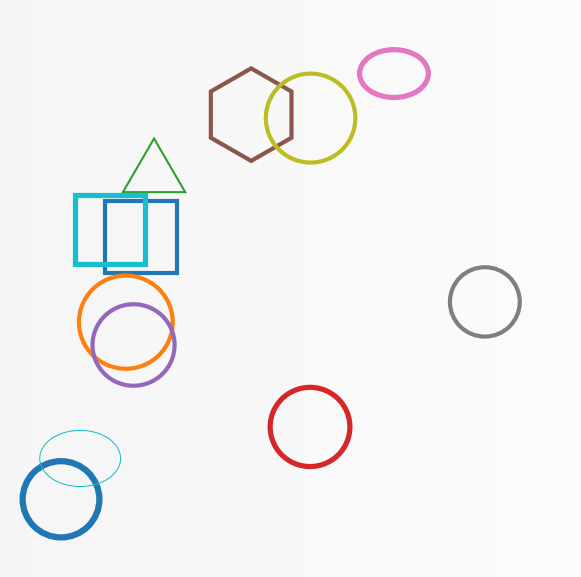[{"shape": "square", "thickness": 2, "radius": 0.31, "center": [0.242, 0.588]}, {"shape": "circle", "thickness": 3, "radius": 0.33, "center": [0.105, 0.135]}, {"shape": "circle", "thickness": 2, "radius": 0.4, "center": [0.216, 0.441]}, {"shape": "triangle", "thickness": 1, "radius": 0.31, "center": [0.265, 0.697]}, {"shape": "circle", "thickness": 2.5, "radius": 0.34, "center": [0.533, 0.26]}, {"shape": "circle", "thickness": 2, "radius": 0.35, "center": [0.23, 0.402]}, {"shape": "hexagon", "thickness": 2, "radius": 0.4, "center": [0.432, 0.801]}, {"shape": "oval", "thickness": 2.5, "radius": 0.3, "center": [0.678, 0.872]}, {"shape": "circle", "thickness": 2, "radius": 0.3, "center": [0.834, 0.476]}, {"shape": "circle", "thickness": 2, "radius": 0.39, "center": [0.534, 0.795]}, {"shape": "square", "thickness": 2.5, "radius": 0.3, "center": [0.189, 0.601]}, {"shape": "oval", "thickness": 0.5, "radius": 0.35, "center": [0.138, 0.205]}]